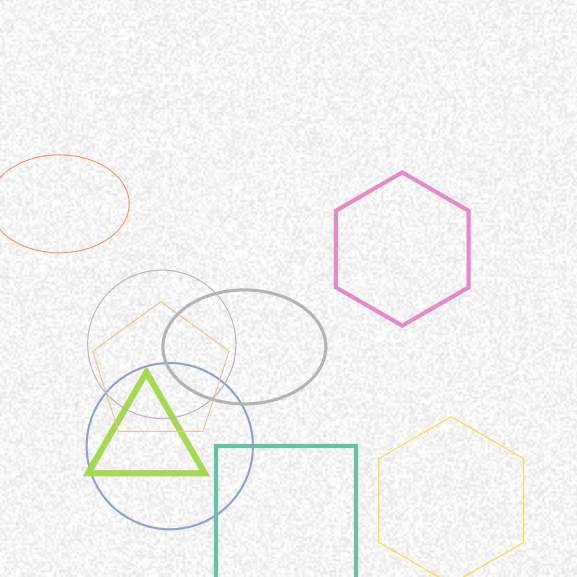[{"shape": "square", "thickness": 2, "radius": 0.61, "center": [0.495, 0.105]}, {"shape": "oval", "thickness": 0.5, "radius": 0.61, "center": [0.103, 0.646]}, {"shape": "circle", "thickness": 1, "radius": 0.72, "center": [0.294, 0.227]}, {"shape": "hexagon", "thickness": 2, "radius": 0.66, "center": [0.697, 0.568]}, {"shape": "triangle", "thickness": 3, "radius": 0.58, "center": [0.254, 0.238]}, {"shape": "hexagon", "thickness": 0.5, "radius": 0.72, "center": [0.781, 0.132]}, {"shape": "pentagon", "thickness": 0.5, "radius": 0.62, "center": [0.279, 0.353]}, {"shape": "circle", "thickness": 0.5, "radius": 0.64, "center": [0.28, 0.403]}, {"shape": "oval", "thickness": 1.5, "radius": 0.71, "center": [0.423, 0.398]}]